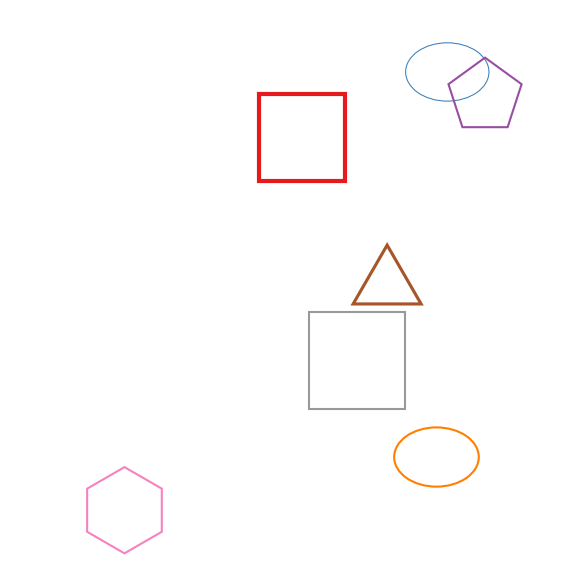[{"shape": "square", "thickness": 2, "radius": 0.38, "center": [0.523, 0.761]}, {"shape": "oval", "thickness": 0.5, "radius": 0.36, "center": [0.775, 0.875]}, {"shape": "pentagon", "thickness": 1, "radius": 0.33, "center": [0.84, 0.833]}, {"shape": "oval", "thickness": 1, "radius": 0.37, "center": [0.756, 0.208]}, {"shape": "triangle", "thickness": 1.5, "radius": 0.34, "center": [0.67, 0.507]}, {"shape": "hexagon", "thickness": 1, "radius": 0.37, "center": [0.216, 0.116]}, {"shape": "square", "thickness": 1, "radius": 0.42, "center": [0.618, 0.375]}]